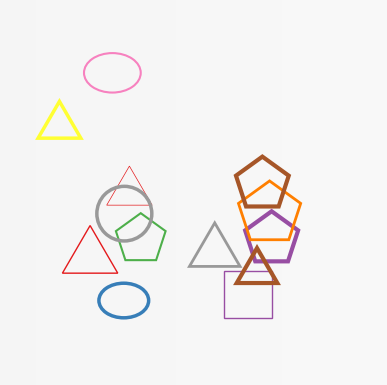[{"shape": "triangle", "thickness": 0.5, "radius": 0.34, "center": [0.334, 0.501]}, {"shape": "triangle", "thickness": 1, "radius": 0.41, "center": [0.232, 0.332]}, {"shape": "oval", "thickness": 2.5, "radius": 0.32, "center": [0.319, 0.219]}, {"shape": "pentagon", "thickness": 1.5, "radius": 0.34, "center": [0.363, 0.379]}, {"shape": "square", "thickness": 1, "radius": 0.31, "center": [0.639, 0.236]}, {"shape": "pentagon", "thickness": 3, "radius": 0.36, "center": [0.701, 0.379]}, {"shape": "pentagon", "thickness": 2, "radius": 0.42, "center": [0.696, 0.446]}, {"shape": "triangle", "thickness": 2.5, "radius": 0.32, "center": [0.153, 0.673]}, {"shape": "pentagon", "thickness": 3, "radius": 0.36, "center": [0.677, 0.522]}, {"shape": "triangle", "thickness": 3, "radius": 0.3, "center": [0.663, 0.295]}, {"shape": "oval", "thickness": 1.5, "radius": 0.37, "center": [0.29, 0.811]}, {"shape": "circle", "thickness": 2.5, "radius": 0.35, "center": [0.321, 0.445]}, {"shape": "triangle", "thickness": 2, "radius": 0.38, "center": [0.554, 0.346]}]